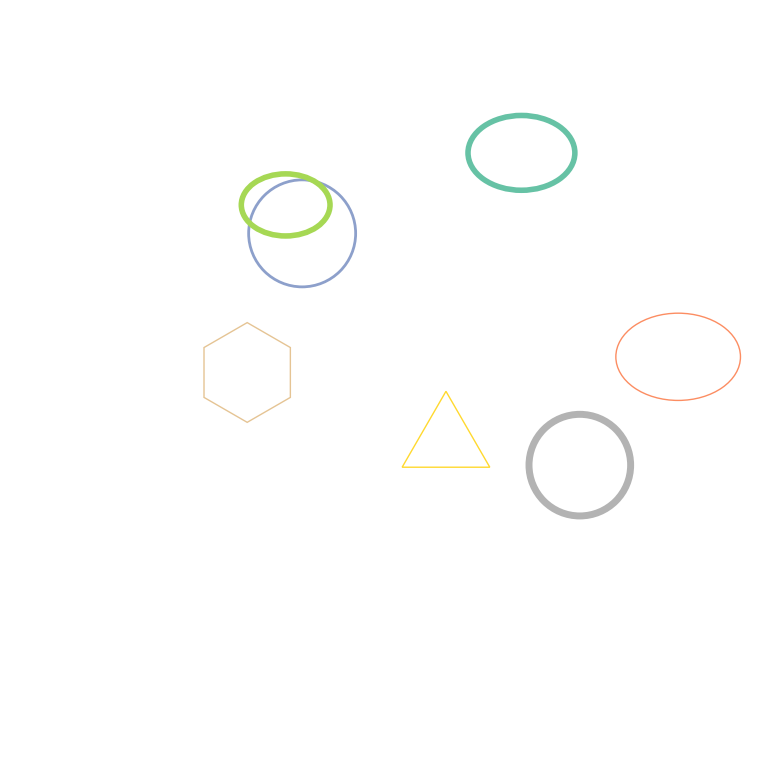[{"shape": "oval", "thickness": 2, "radius": 0.35, "center": [0.677, 0.801]}, {"shape": "oval", "thickness": 0.5, "radius": 0.4, "center": [0.881, 0.537]}, {"shape": "circle", "thickness": 1, "radius": 0.35, "center": [0.392, 0.697]}, {"shape": "oval", "thickness": 2, "radius": 0.29, "center": [0.371, 0.734]}, {"shape": "triangle", "thickness": 0.5, "radius": 0.33, "center": [0.579, 0.426]}, {"shape": "hexagon", "thickness": 0.5, "radius": 0.32, "center": [0.321, 0.516]}, {"shape": "circle", "thickness": 2.5, "radius": 0.33, "center": [0.753, 0.396]}]